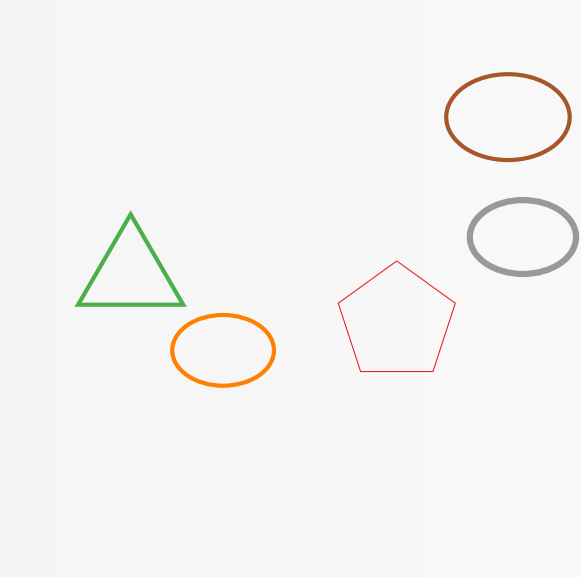[{"shape": "pentagon", "thickness": 0.5, "radius": 0.53, "center": [0.683, 0.441]}, {"shape": "triangle", "thickness": 2, "radius": 0.52, "center": [0.225, 0.524]}, {"shape": "oval", "thickness": 2, "radius": 0.44, "center": [0.384, 0.392]}, {"shape": "oval", "thickness": 2, "radius": 0.53, "center": [0.874, 0.796]}, {"shape": "oval", "thickness": 3, "radius": 0.46, "center": [0.9, 0.589]}]